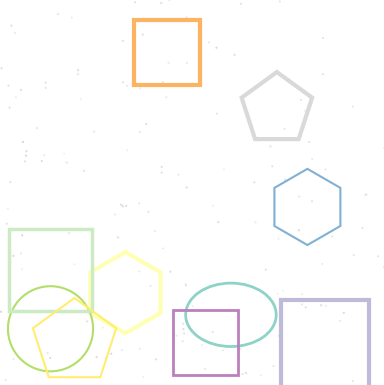[{"shape": "oval", "thickness": 2, "radius": 0.59, "center": [0.6, 0.182]}, {"shape": "hexagon", "thickness": 3, "radius": 0.53, "center": [0.326, 0.24]}, {"shape": "square", "thickness": 3, "radius": 0.57, "center": [0.844, 0.108]}, {"shape": "hexagon", "thickness": 1.5, "radius": 0.49, "center": [0.798, 0.462]}, {"shape": "square", "thickness": 3, "radius": 0.43, "center": [0.434, 0.863]}, {"shape": "circle", "thickness": 1.5, "radius": 0.55, "center": [0.131, 0.146]}, {"shape": "pentagon", "thickness": 3, "radius": 0.48, "center": [0.719, 0.717]}, {"shape": "square", "thickness": 2, "radius": 0.42, "center": [0.534, 0.111]}, {"shape": "square", "thickness": 2.5, "radius": 0.54, "center": [0.131, 0.298]}, {"shape": "pentagon", "thickness": 1.5, "radius": 0.57, "center": [0.194, 0.112]}]